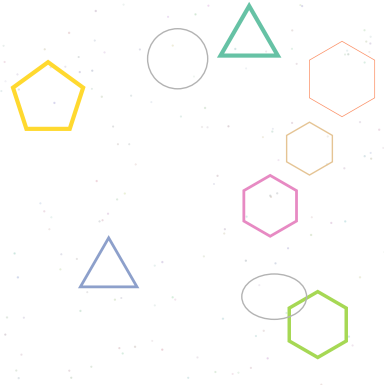[{"shape": "triangle", "thickness": 3, "radius": 0.43, "center": [0.647, 0.899]}, {"shape": "hexagon", "thickness": 0.5, "radius": 0.49, "center": [0.888, 0.795]}, {"shape": "triangle", "thickness": 2, "radius": 0.42, "center": [0.282, 0.297]}, {"shape": "hexagon", "thickness": 2, "radius": 0.39, "center": [0.702, 0.465]}, {"shape": "hexagon", "thickness": 2.5, "radius": 0.43, "center": [0.825, 0.157]}, {"shape": "pentagon", "thickness": 3, "radius": 0.48, "center": [0.125, 0.743]}, {"shape": "hexagon", "thickness": 1, "radius": 0.34, "center": [0.804, 0.614]}, {"shape": "oval", "thickness": 1, "radius": 0.42, "center": [0.712, 0.229]}, {"shape": "circle", "thickness": 1, "radius": 0.39, "center": [0.461, 0.847]}]